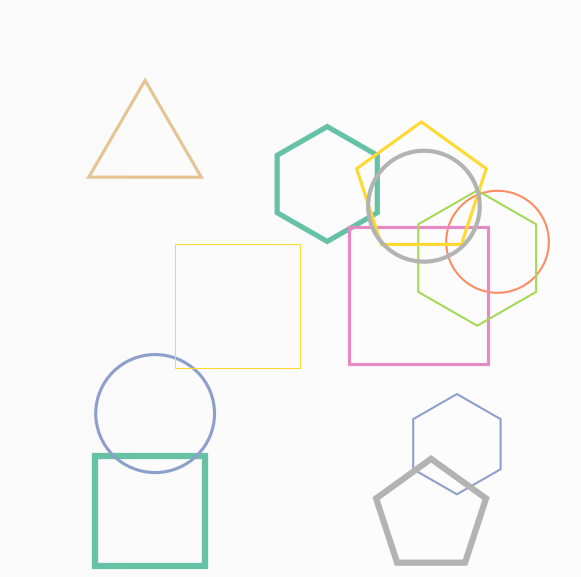[{"shape": "hexagon", "thickness": 2.5, "radius": 0.5, "center": [0.563, 0.68]}, {"shape": "square", "thickness": 3, "radius": 0.47, "center": [0.258, 0.114]}, {"shape": "circle", "thickness": 1, "radius": 0.44, "center": [0.856, 0.58]}, {"shape": "hexagon", "thickness": 1, "radius": 0.43, "center": [0.786, 0.23]}, {"shape": "circle", "thickness": 1.5, "radius": 0.51, "center": [0.267, 0.283]}, {"shape": "square", "thickness": 1.5, "radius": 0.6, "center": [0.72, 0.488]}, {"shape": "hexagon", "thickness": 1, "radius": 0.59, "center": [0.821, 0.552]}, {"shape": "pentagon", "thickness": 1.5, "radius": 0.59, "center": [0.725, 0.671]}, {"shape": "square", "thickness": 0.5, "radius": 0.54, "center": [0.409, 0.469]}, {"shape": "triangle", "thickness": 1.5, "radius": 0.56, "center": [0.25, 0.748]}, {"shape": "circle", "thickness": 2, "radius": 0.48, "center": [0.729, 0.642]}, {"shape": "pentagon", "thickness": 3, "radius": 0.5, "center": [0.742, 0.105]}]